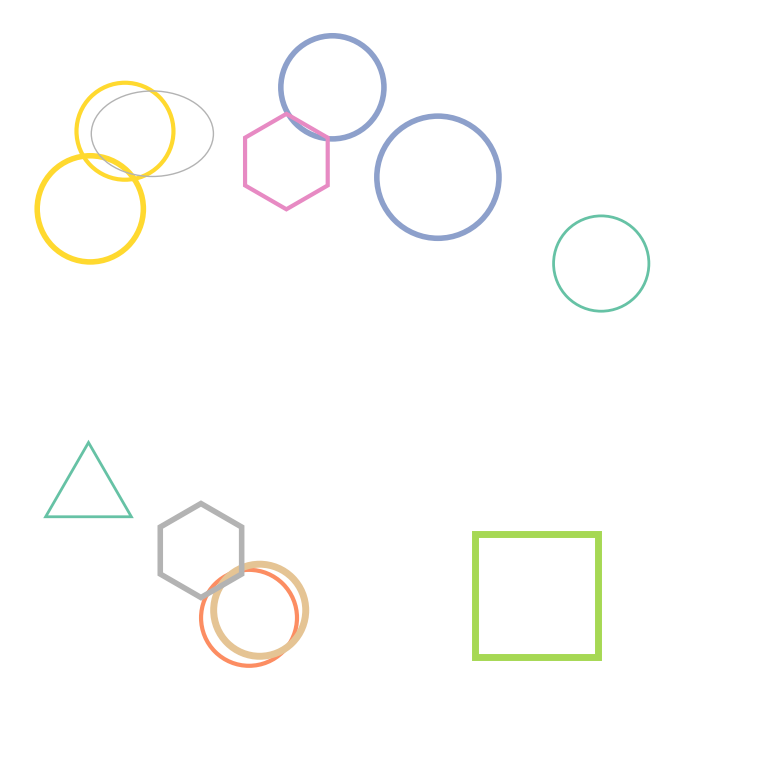[{"shape": "triangle", "thickness": 1, "radius": 0.32, "center": [0.115, 0.361]}, {"shape": "circle", "thickness": 1, "radius": 0.31, "center": [0.781, 0.658]}, {"shape": "circle", "thickness": 1.5, "radius": 0.31, "center": [0.323, 0.198]}, {"shape": "circle", "thickness": 2, "radius": 0.4, "center": [0.569, 0.77]}, {"shape": "circle", "thickness": 2, "radius": 0.33, "center": [0.432, 0.887]}, {"shape": "hexagon", "thickness": 1.5, "radius": 0.31, "center": [0.372, 0.79]}, {"shape": "square", "thickness": 2.5, "radius": 0.4, "center": [0.696, 0.226]}, {"shape": "circle", "thickness": 1.5, "radius": 0.31, "center": [0.162, 0.83]}, {"shape": "circle", "thickness": 2, "radius": 0.34, "center": [0.117, 0.729]}, {"shape": "circle", "thickness": 2.5, "radius": 0.3, "center": [0.337, 0.207]}, {"shape": "oval", "thickness": 0.5, "radius": 0.4, "center": [0.198, 0.826]}, {"shape": "hexagon", "thickness": 2, "radius": 0.31, "center": [0.261, 0.285]}]